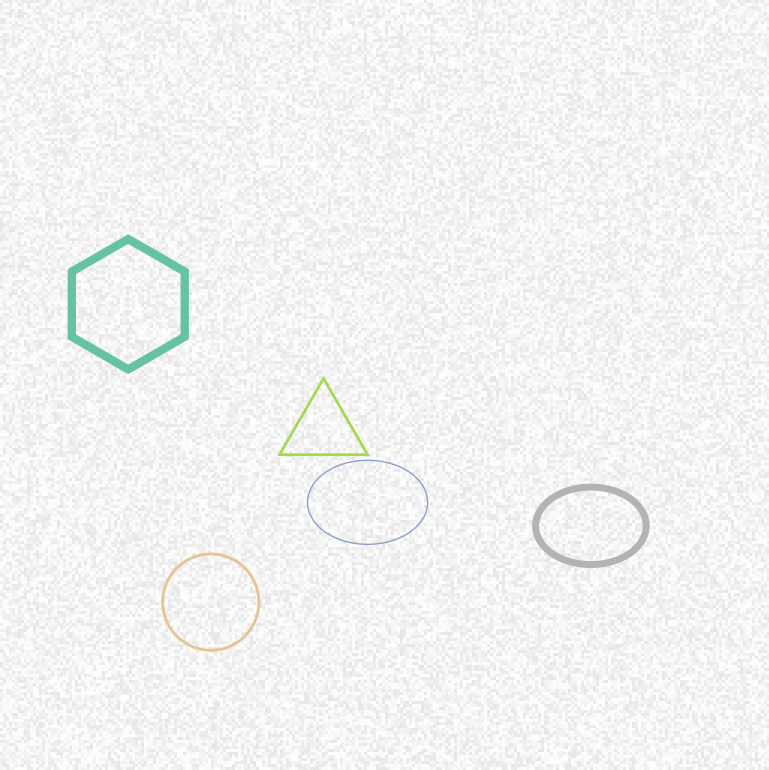[{"shape": "hexagon", "thickness": 3, "radius": 0.42, "center": [0.167, 0.605]}, {"shape": "oval", "thickness": 0.5, "radius": 0.39, "center": [0.477, 0.348]}, {"shape": "triangle", "thickness": 1, "radius": 0.33, "center": [0.42, 0.442]}, {"shape": "circle", "thickness": 1, "radius": 0.31, "center": [0.274, 0.218]}, {"shape": "oval", "thickness": 2.5, "radius": 0.36, "center": [0.767, 0.317]}]